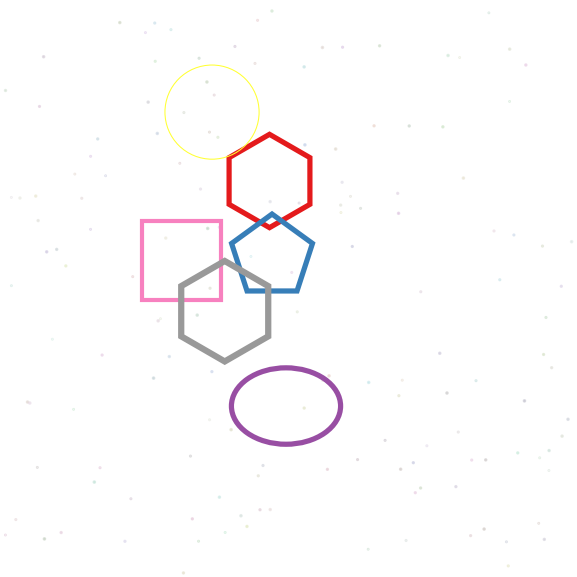[{"shape": "hexagon", "thickness": 2.5, "radius": 0.4, "center": [0.467, 0.686]}, {"shape": "pentagon", "thickness": 2.5, "radius": 0.37, "center": [0.471, 0.555]}, {"shape": "oval", "thickness": 2.5, "radius": 0.47, "center": [0.495, 0.296]}, {"shape": "circle", "thickness": 0.5, "radius": 0.41, "center": [0.367, 0.805]}, {"shape": "square", "thickness": 2, "radius": 0.34, "center": [0.314, 0.549]}, {"shape": "hexagon", "thickness": 3, "radius": 0.43, "center": [0.389, 0.46]}]